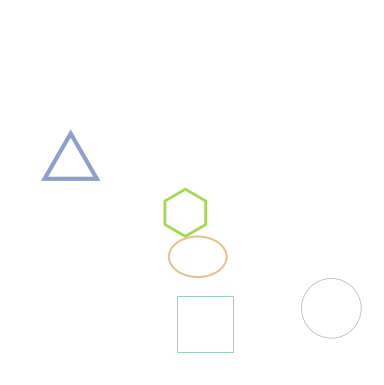[{"shape": "square", "thickness": 0.5, "radius": 0.36, "center": [0.534, 0.158]}, {"shape": "triangle", "thickness": 3, "radius": 0.39, "center": [0.184, 0.575]}, {"shape": "hexagon", "thickness": 2, "radius": 0.31, "center": [0.481, 0.447]}, {"shape": "oval", "thickness": 1.5, "radius": 0.38, "center": [0.514, 0.333]}, {"shape": "circle", "thickness": 0.5, "radius": 0.39, "center": [0.861, 0.199]}]